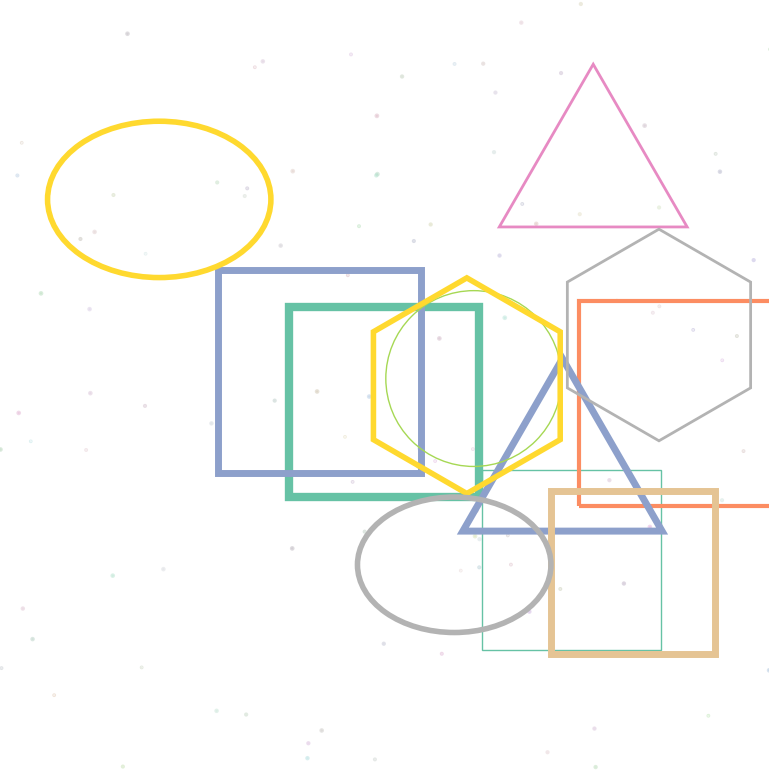[{"shape": "square", "thickness": 3, "radius": 0.62, "center": [0.498, 0.478]}, {"shape": "square", "thickness": 0.5, "radius": 0.58, "center": [0.742, 0.273]}, {"shape": "square", "thickness": 1.5, "radius": 0.67, "center": [0.885, 0.476]}, {"shape": "square", "thickness": 2.5, "radius": 0.66, "center": [0.415, 0.518]}, {"shape": "triangle", "thickness": 2.5, "radius": 0.75, "center": [0.73, 0.385]}, {"shape": "triangle", "thickness": 1, "radius": 0.7, "center": [0.77, 0.776]}, {"shape": "circle", "thickness": 0.5, "radius": 0.57, "center": [0.615, 0.508]}, {"shape": "hexagon", "thickness": 2, "radius": 0.7, "center": [0.606, 0.499]}, {"shape": "oval", "thickness": 2, "radius": 0.73, "center": [0.207, 0.741]}, {"shape": "square", "thickness": 2.5, "radius": 0.53, "center": [0.822, 0.257]}, {"shape": "hexagon", "thickness": 1, "radius": 0.69, "center": [0.856, 0.565]}, {"shape": "oval", "thickness": 2, "radius": 0.63, "center": [0.59, 0.267]}]